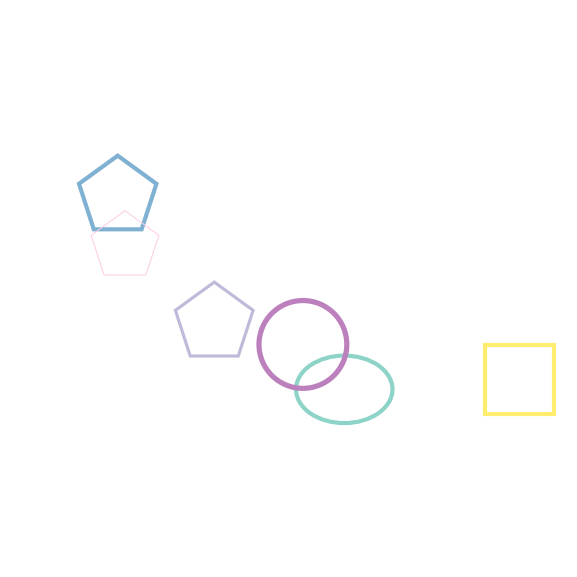[{"shape": "oval", "thickness": 2, "radius": 0.42, "center": [0.596, 0.325]}, {"shape": "pentagon", "thickness": 1.5, "radius": 0.35, "center": [0.371, 0.44]}, {"shape": "pentagon", "thickness": 2, "radius": 0.35, "center": [0.204, 0.659]}, {"shape": "pentagon", "thickness": 0.5, "radius": 0.31, "center": [0.216, 0.573]}, {"shape": "circle", "thickness": 2.5, "radius": 0.38, "center": [0.524, 0.403]}, {"shape": "square", "thickness": 2, "radius": 0.3, "center": [0.899, 0.342]}]